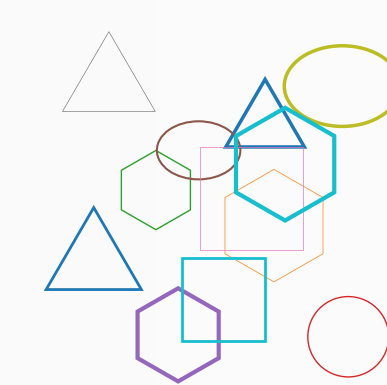[{"shape": "triangle", "thickness": 2, "radius": 0.71, "center": [0.242, 0.319]}, {"shape": "triangle", "thickness": 2.5, "radius": 0.59, "center": [0.684, 0.677]}, {"shape": "hexagon", "thickness": 0.5, "radius": 0.73, "center": [0.707, 0.414]}, {"shape": "hexagon", "thickness": 1, "radius": 0.51, "center": [0.402, 0.506]}, {"shape": "circle", "thickness": 1, "radius": 0.52, "center": [0.899, 0.125]}, {"shape": "hexagon", "thickness": 3, "radius": 0.6, "center": [0.46, 0.13]}, {"shape": "oval", "thickness": 1.5, "radius": 0.54, "center": [0.513, 0.61]}, {"shape": "square", "thickness": 0.5, "radius": 0.67, "center": [0.65, 0.484]}, {"shape": "triangle", "thickness": 0.5, "radius": 0.69, "center": [0.281, 0.779]}, {"shape": "oval", "thickness": 2.5, "radius": 0.75, "center": [0.883, 0.776]}, {"shape": "hexagon", "thickness": 3, "radius": 0.73, "center": [0.736, 0.574]}, {"shape": "square", "thickness": 2, "radius": 0.53, "center": [0.577, 0.222]}]